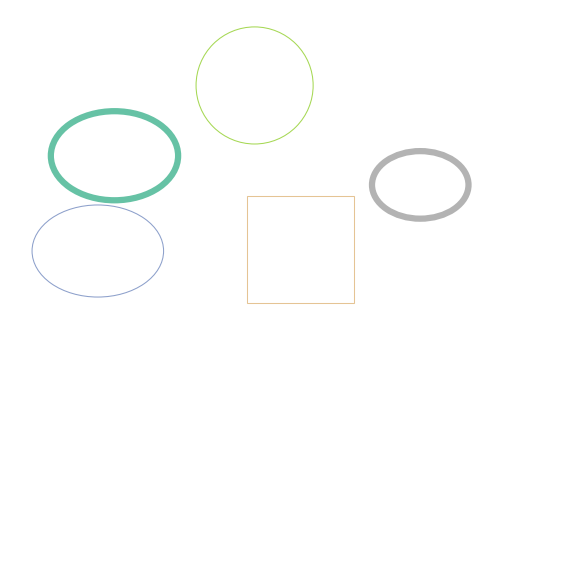[{"shape": "oval", "thickness": 3, "radius": 0.55, "center": [0.198, 0.729]}, {"shape": "oval", "thickness": 0.5, "radius": 0.57, "center": [0.169, 0.564]}, {"shape": "circle", "thickness": 0.5, "radius": 0.51, "center": [0.441, 0.851]}, {"shape": "square", "thickness": 0.5, "radius": 0.47, "center": [0.52, 0.567]}, {"shape": "oval", "thickness": 3, "radius": 0.42, "center": [0.728, 0.679]}]